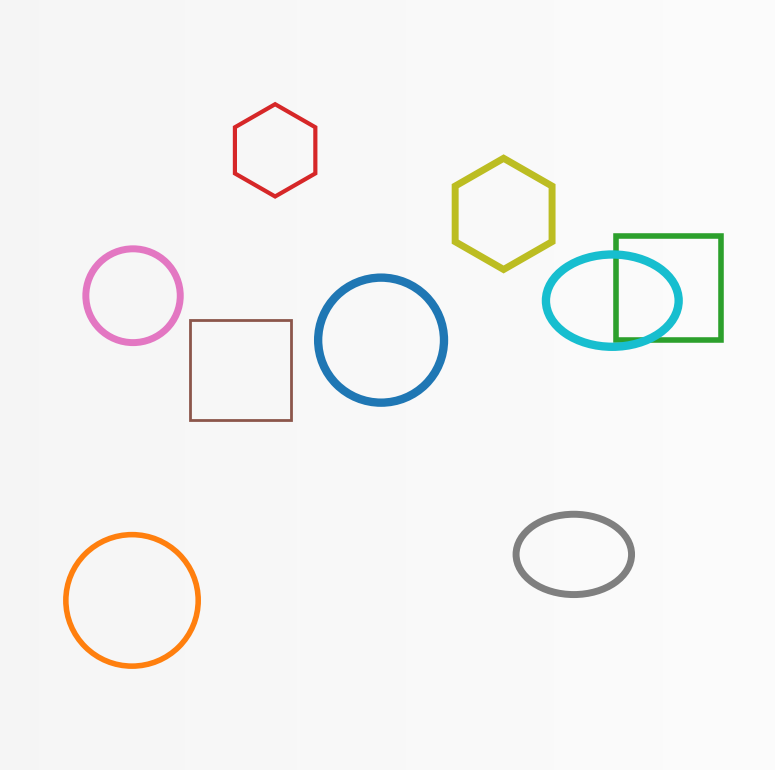[{"shape": "circle", "thickness": 3, "radius": 0.41, "center": [0.492, 0.558]}, {"shape": "circle", "thickness": 2, "radius": 0.43, "center": [0.17, 0.22]}, {"shape": "square", "thickness": 2, "radius": 0.34, "center": [0.862, 0.626]}, {"shape": "hexagon", "thickness": 1.5, "radius": 0.3, "center": [0.355, 0.805]}, {"shape": "square", "thickness": 1, "radius": 0.33, "center": [0.31, 0.52]}, {"shape": "circle", "thickness": 2.5, "radius": 0.3, "center": [0.172, 0.616]}, {"shape": "oval", "thickness": 2.5, "radius": 0.37, "center": [0.74, 0.28]}, {"shape": "hexagon", "thickness": 2.5, "radius": 0.36, "center": [0.65, 0.722]}, {"shape": "oval", "thickness": 3, "radius": 0.43, "center": [0.79, 0.61]}]